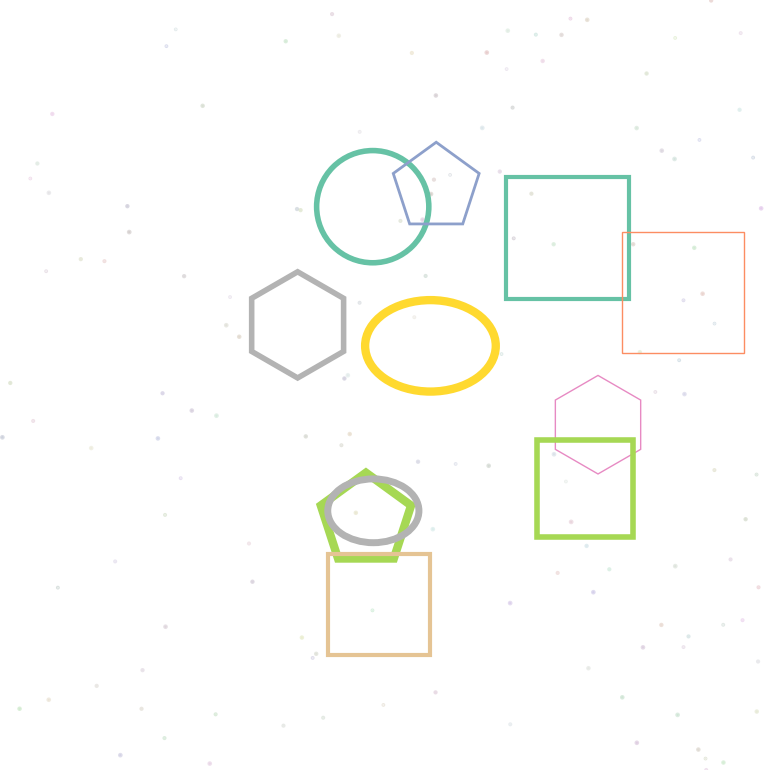[{"shape": "circle", "thickness": 2, "radius": 0.36, "center": [0.484, 0.732]}, {"shape": "square", "thickness": 1.5, "radius": 0.4, "center": [0.737, 0.691]}, {"shape": "square", "thickness": 0.5, "radius": 0.4, "center": [0.887, 0.62]}, {"shape": "pentagon", "thickness": 1, "radius": 0.29, "center": [0.567, 0.757]}, {"shape": "hexagon", "thickness": 0.5, "radius": 0.32, "center": [0.777, 0.448]}, {"shape": "pentagon", "thickness": 3, "radius": 0.31, "center": [0.475, 0.325]}, {"shape": "square", "thickness": 2, "radius": 0.31, "center": [0.76, 0.366]}, {"shape": "oval", "thickness": 3, "radius": 0.42, "center": [0.559, 0.551]}, {"shape": "square", "thickness": 1.5, "radius": 0.33, "center": [0.492, 0.215]}, {"shape": "hexagon", "thickness": 2, "radius": 0.34, "center": [0.387, 0.578]}, {"shape": "oval", "thickness": 2.5, "radius": 0.3, "center": [0.485, 0.337]}]